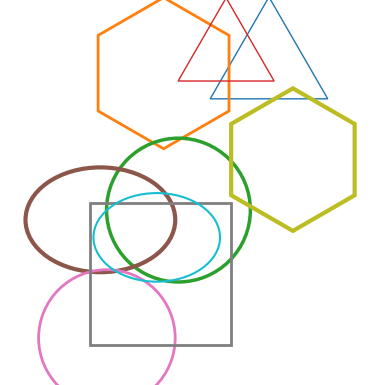[{"shape": "triangle", "thickness": 1, "radius": 0.88, "center": [0.699, 0.831]}, {"shape": "hexagon", "thickness": 2, "radius": 0.98, "center": [0.425, 0.81]}, {"shape": "circle", "thickness": 2.5, "radius": 0.93, "center": [0.464, 0.454]}, {"shape": "triangle", "thickness": 1, "radius": 0.72, "center": [0.587, 0.862]}, {"shape": "oval", "thickness": 3, "radius": 0.97, "center": [0.261, 0.429]}, {"shape": "circle", "thickness": 2, "radius": 0.89, "center": [0.278, 0.122]}, {"shape": "square", "thickness": 2, "radius": 0.92, "center": [0.418, 0.288]}, {"shape": "hexagon", "thickness": 3, "radius": 0.93, "center": [0.761, 0.585]}, {"shape": "oval", "thickness": 1.5, "radius": 0.82, "center": [0.407, 0.383]}]